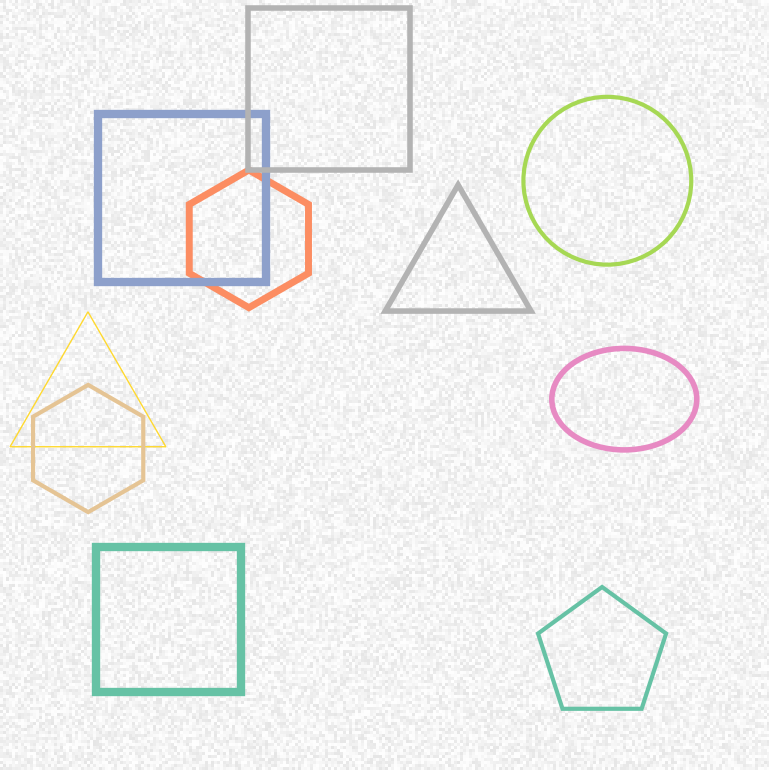[{"shape": "square", "thickness": 3, "radius": 0.47, "center": [0.219, 0.196]}, {"shape": "pentagon", "thickness": 1.5, "radius": 0.44, "center": [0.782, 0.15]}, {"shape": "hexagon", "thickness": 2.5, "radius": 0.45, "center": [0.323, 0.69]}, {"shape": "square", "thickness": 3, "radius": 0.55, "center": [0.236, 0.743]}, {"shape": "oval", "thickness": 2, "radius": 0.47, "center": [0.811, 0.482]}, {"shape": "circle", "thickness": 1.5, "radius": 0.54, "center": [0.789, 0.765]}, {"shape": "triangle", "thickness": 0.5, "radius": 0.58, "center": [0.114, 0.478]}, {"shape": "hexagon", "thickness": 1.5, "radius": 0.41, "center": [0.114, 0.418]}, {"shape": "triangle", "thickness": 2, "radius": 0.55, "center": [0.595, 0.651]}, {"shape": "square", "thickness": 2, "radius": 0.53, "center": [0.427, 0.884]}]